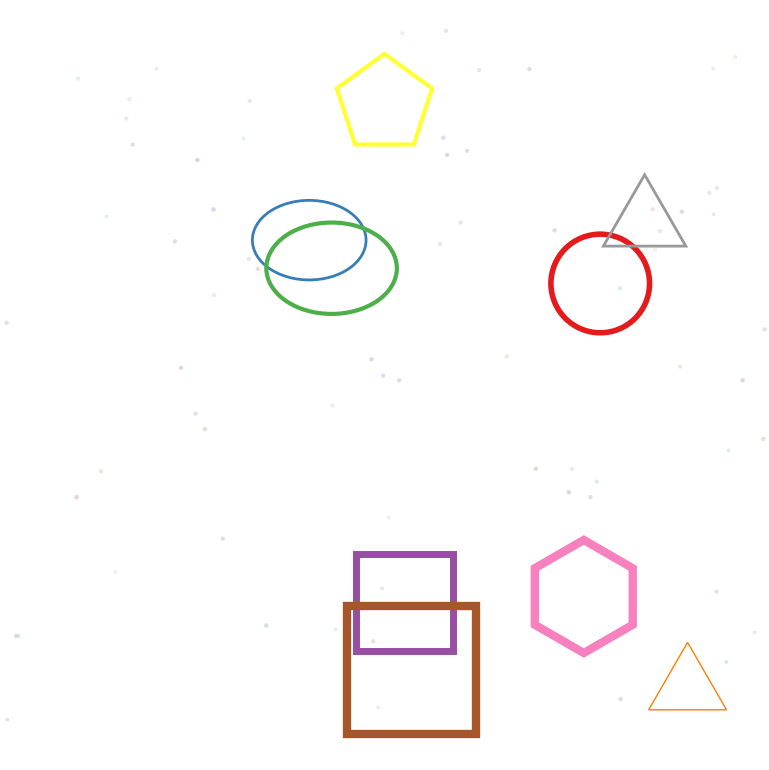[{"shape": "circle", "thickness": 2, "radius": 0.32, "center": [0.78, 0.632]}, {"shape": "oval", "thickness": 1, "radius": 0.37, "center": [0.402, 0.688]}, {"shape": "oval", "thickness": 1.5, "radius": 0.42, "center": [0.431, 0.652]}, {"shape": "square", "thickness": 2.5, "radius": 0.31, "center": [0.525, 0.218]}, {"shape": "triangle", "thickness": 0.5, "radius": 0.29, "center": [0.893, 0.107]}, {"shape": "pentagon", "thickness": 1.5, "radius": 0.33, "center": [0.499, 0.865]}, {"shape": "square", "thickness": 3, "radius": 0.42, "center": [0.534, 0.13]}, {"shape": "hexagon", "thickness": 3, "radius": 0.37, "center": [0.758, 0.225]}, {"shape": "triangle", "thickness": 1, "radius": 0.31, "center": [0.837, 0.711]}]